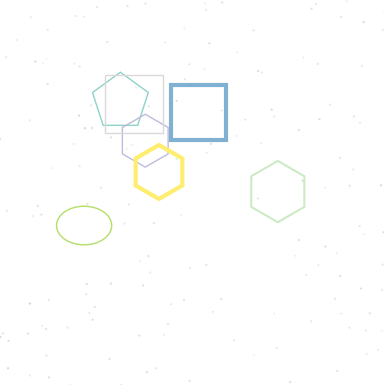[{"shape": "pentagon", "thickness": 1, "radius": 0.38, "center": [0.313, 0.736]}, {"shape": "hexagon", "thickness": 1, "radius": 0.34, "center": [0.377, 0.635]}, {"shape": "square", "thickness": 3, "radius": 0.36, "center": [0.515, 0.709]}, {"shape": "oval", "thickness": 1, "radius": 0.36, "center": [0.218, 0.414]}, {"shape": "square", "thickness": 1, "radius": 0.38, "center": [0.349, 0.73]}, {"shape": "hexagon", "thickness": 1.5, "radius": 0.4, "center": [0.722, 0.502]}, {"shape": "hexagon", "thickness": 3, "radius": 0.35, "center": [0.413, 0.553]}]